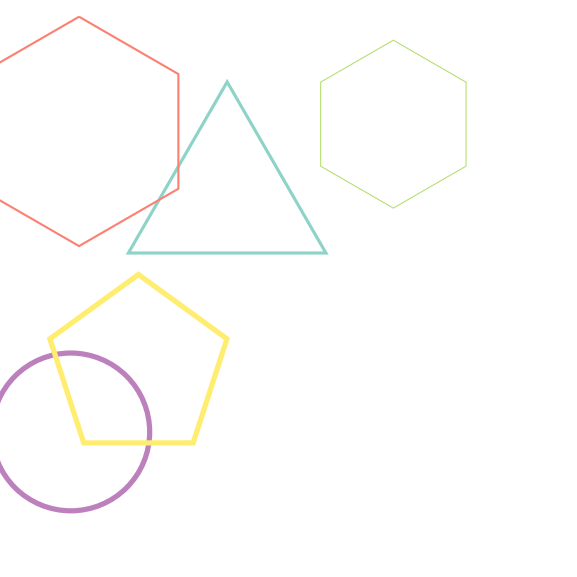[{"shape": "triangle", "thickness": 1.5, "radius": 0.99, "center": [0.393, 0.66]}, {"shape": "hexagon", "thickness": 1, "radius": 0.99, "center": [0.137, 0.772]}, {"shape": "hexagon", "thickness": 0.5, "radius": 0.73, "center": [0.681, 0.784]}, {"shape": "circle", "thickness": 2.5, "radius": 0.68, "center": [0.123, 0.251]}, {"shape": "pentagon", "thickness": 2.5, "radius": 0.81, "center": [0.24, 0.363]}]